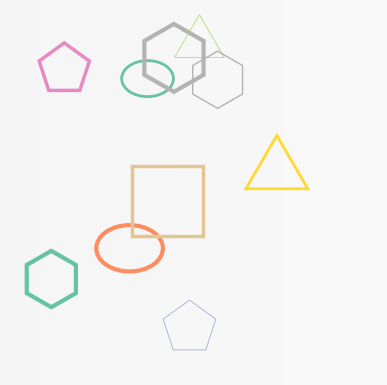[{"shape": "oval", "thickness": 2, "radius": 0.33, "center": [0.381, 0.796]}, {"shape": "hexagon", "thickness": 3, "radius": 0.37, "center": [0.132, 0.275]}, {"shape": "oval", "thickness": 3, "radius": 0.43, "center": [0.334, 0.355]}, {"shape": "pentagon", "thickness": 0.5, "radius": 0.36, "center": [0.489, 0.149]}, {"shape": "pentagon", "thickness": 2.5, "radius": 0.34, "center": [0.166, 0.82]}, {"shape": "triangle", "thickness": 0.5, "radius": 0.37, "center": [0.515, 0.888]}, {"shape": "triangle", "thickness": 2, "radius": 0.46, "center": [0.714, 0.556]}, {"shape": "square", "thickness": 2.5, "radius": 0.46, "center": [0.432, 0.477]}, {"shape": "hexagon", "thickness": 1, "radius": 0.37, "center": [0.562, 0.793]}, {"shape": "hexagon", "thickness": 3, "radius": 0.44, "center": [0.449, 0.85]}]